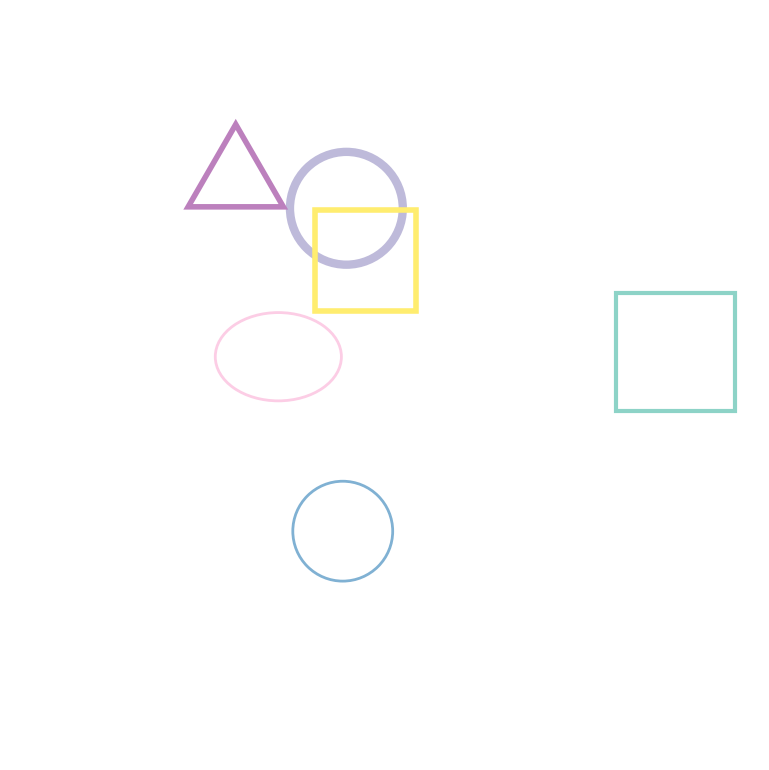[{"shape": "square", "thickness": 1.5, "radius": 0.38, "center": [0.878, 0.543]}, {"shape": "circle", "thickness": 3, "radius": 0.37, "center": [0.45, 0.73]}, {"shape": "circle", "thickness": 1, "radius": 0.32, "center": [0.445, 0.31]}, {"shape": "oval", "thickness": 1, "radius": 0.41, "center": [0.361, 0.537]}, {"shape": "triangle", "thickness": 2, "radius": 0.36, "center": [0.306, 0.767]}, {"shape": "square", "thickness": 2, "radius": 0.33, "center": [0.474, 0.662]}]